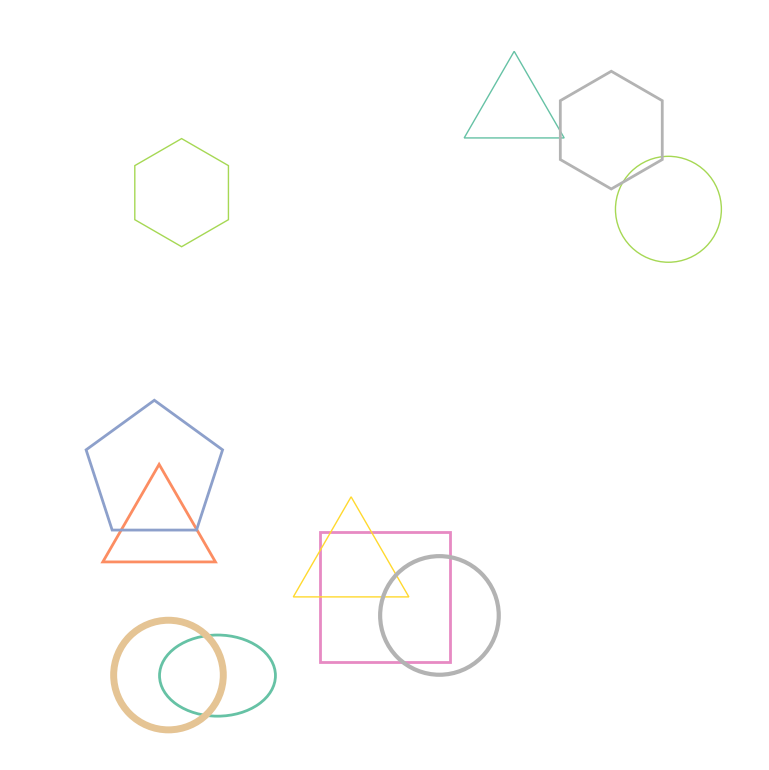[{"shape": "oval", "thickness": 1, "radius": 0.38, "center": [0.282, 0.123]}, {"shape": "triangle", "thickness": 0.5, "radius": 0.37, "center": [0.668, 0.858]}, {"shape": "triangle", "thickness": 1, "radius": 0.42, "center": [0.207, 0.312]}, {"shape": "pentagon", "thickness": 1, "radius": 0.47, "center": [0.2, 0.387]}, {"shape": "square", "thickness": 1, "radius": 0.42, "center": [0.5, 0.225]}, {"shape": "hexagon", "thickness": 0.5, "radius": 0.35, "center": [0.236, 0.75]}, {"shape": "circle", "thickness": 0.5, "radius": 0.34, "center": [0.868, 0.728]}, {"shape": "triangle", "thickness": 0.5, "radius": 0.43, "center": [0.456, 0.268]}, {"shape": "circle", "thickness": 2.5, "radius": 0.36, "center": [0.219, 0.123]}, {"shape": "hexagon", "thickness": 1, "radius": 0.38, "center": [0.794, 0.831]}, {"shape": "circle", "thickness": 1.5, "radius": 0.39, "center": [0.571, 0.201]}]